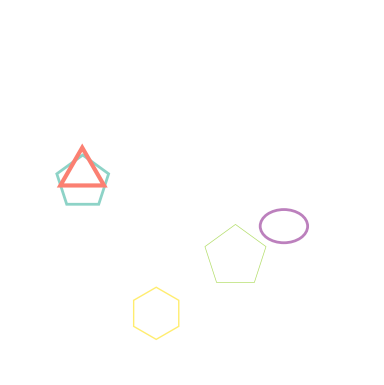[{"shape": "pentagon", "thickness": 2, "radius": 0.35, "center": [0.215, 0.527]}, {"shape": "triangle", "thickness": 3, "radius": 0.33, "center": [0.214, 0.551]}, {"shape": "pentagon", "thickness": 0.5, "radius": 0.42, "center": [0.612, 0.334]}, {"shape": "oval", "thickness": 2, "radius": 0.31, "center": [0.737, 0.413]}, {"shape": "hexagon", "thickness": 1, "radius": 0.34, "center": [0.406, 0.186]}]